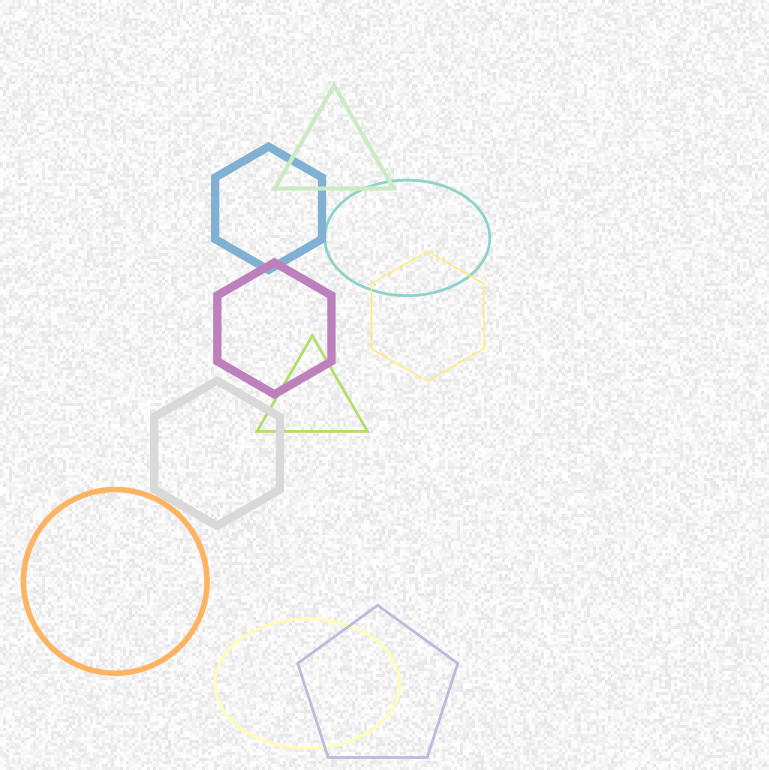[{"shape": "oval", "thickness": 1, "radius": 0.54, "center": [0.529, 0.691]}, {"shape": "oval", "thickness": 1, "radius": 0.6, "center": [0.399, 0.112]}, {"shape": "pentagon", "thickness": 1, "radius": 0.55, "center": [0.491, 0.105]}, {"shape": "hexagon", "thickness": 3, "radius": 0.4, "center": [0.349, 0.729]}, {"shape": "circle", "thickness": 2, "radius": 0.6, "center": [0.15, 0.245]}, {"shape": "triangle", "thickness": 1, "radius": 0.41, "center": [0.405, 0.481]}, {"shape": "hexagon", "thickness": 3, "radius": 0.47, "center": [0.282, 0.411]}, {"shape": "hexagon", "thickness": 3, "radius": 0.43, "center": [0.356, 0.574]}, {"shape": "triangle", "thickness": 1.5, "radius": 0.45, "center": [0.434, 0.8]}, {"shape": "hexagon", "thickness": 0.5, "radius": 0.42, "center": [0.555, 0.589]}]